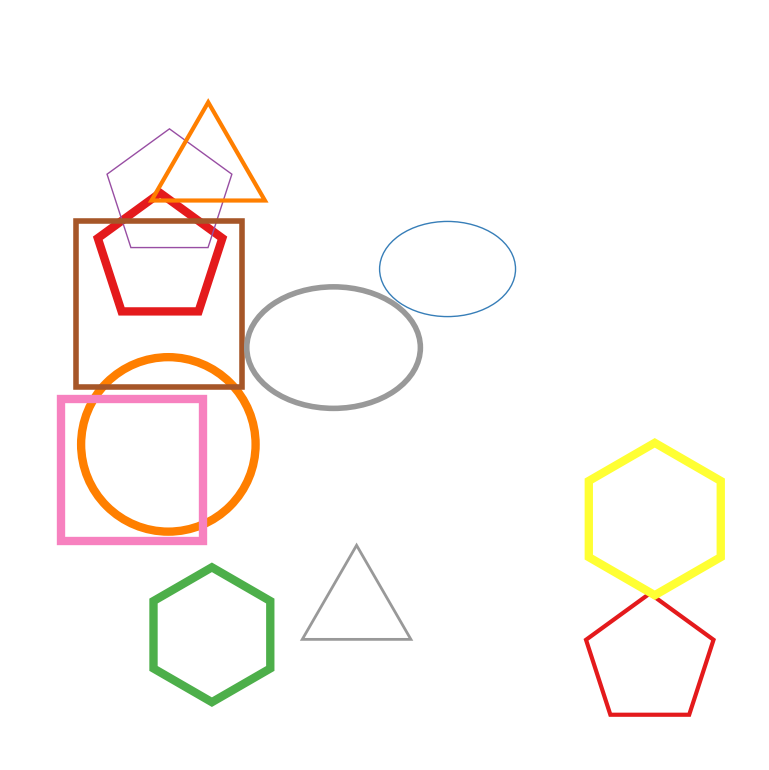[{"shape": "pentagon", "thickness": 1.5, "radius": 0.44, "center": [0.844, 0.142]}, {"shape": "pentagon", "thickness": 3, "radius": 0.43, "center": [0.208, 0.664]}, {"shape": "oval", "thickness": 0.5, "radius": 0.44, "center": [0.581, 0.651]}, {"shape": "hexagon", "thickness": 3, "radius": 0.44, "center": [0.275, 0.176]}, {"shape": "pentagon", "thickness": 0.5, "radius": 0.43, "center": [0.22, 0.747]}, {"shape": "triangle", "thickness": 1.5, "radius": 0.43, "center": [0.27, 0.782]}, {"shape": "circle", "thickness": 3, "radius": 0.57, "center": [0.219, 0.423]}, {"shape": "hexagon", "thickness": 3, "radius": 0.49, "center": [0.85, 0.326]}, {"shape": "square", "thickness": 2, "radius": 0.54, "center": [0.206, 0.605]}, {"shape": "square", "thickness": 3, "radius": 0.46, "center": [0.171, 0.39]}, {"shape": "oval", "thickness": 2, "radius": 0.56, "center": [0.433, 0.549]}, {"shape": "triangle", "thickness": 1, "radius": 0.41, "center": [0.463, 0.21]}]